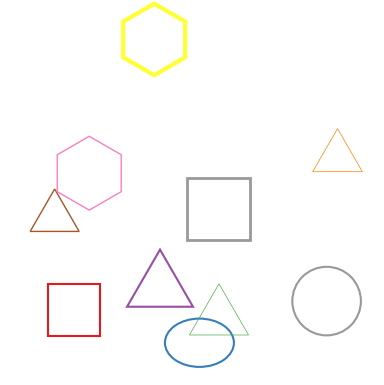[{"shape": "square", "thickness": 1.5, "radius": 0.34, "center": [0.193, 0.194]}, {"shape": "oval", "thickness": 1.5, "radius": 0.45, "center": [0.518, 0.11]}, {"shape": "triangle", "thickness": 0.5, "radius": 0.44, "center": [0.569, 0.174]}, {"shape": "triangle", "thickness": 1.5, "radius": 0.49, "center": [0.416, 0.253]}, {"shape": "triangle", "thickness": 0.5, "radius": 0.37, "center": [0.877, 0.591]}, {"shape": "hexagon", "thickness": 3, "radius": 0.46, "center": [0.4, 0.898]}, {"shape": "triangle", "thickness": 1, "radius": 0.37, "center": [0.142, 0.436]}, {"shape": "hexagon", "thickness": 1, "radius": 0.48, "center": [0.232, 0.55]}, {"shape": "circle", "thickness": 1.5, "radius": 0.45, "center": [0.848, 0.218]}, {"shape": "square", "thickness": 2, "radius": 0.41, "center": [0.568, 0.457]}]